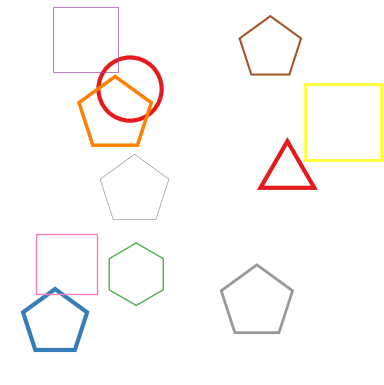[{"shape": "triangle", "thickness": 3, "radius": 0.4, "center": [0.746, 0.553]}, {"shape": "circle", "thickness": 3, "radius": 0.41, "center": [0.338, 0.769]}, {"shape": "pentagon", "thickness": 3, "radius": 0.44, "center": [0.143, 0.162]}, {"shape": "hexagon", "thickness": 1, "radius": 0.41, "center": [0.354, 0.288]}, {"shape": "square", "thickness": 0.5, "radius": 0.42, "center": [0.222, 0.897]}, {"shape": "pentagon", "thickness": 2.5, "radius": 0.49, "center": [0.299, 0.703]}, {"shape": "square", "thickness": 2, "radius": 0.5, "center": [0.891, 0.682]}, {"shape": "pentagon", "thickness": 1.5, "radius": 0.42, "center": [0.702, 0.874]}, {"shape": "square", "thickness": 1, "radius": 0.39, "center": [0.172, 0.314]}, {"shape": "pentagon", "thickness": 0.5, "radius": 0.47, "center": [0.349, 0.506]}, {"shape": "pentagon", "thickness": 2, "radius": 0.49, "center": [0.667, 0.215]}]